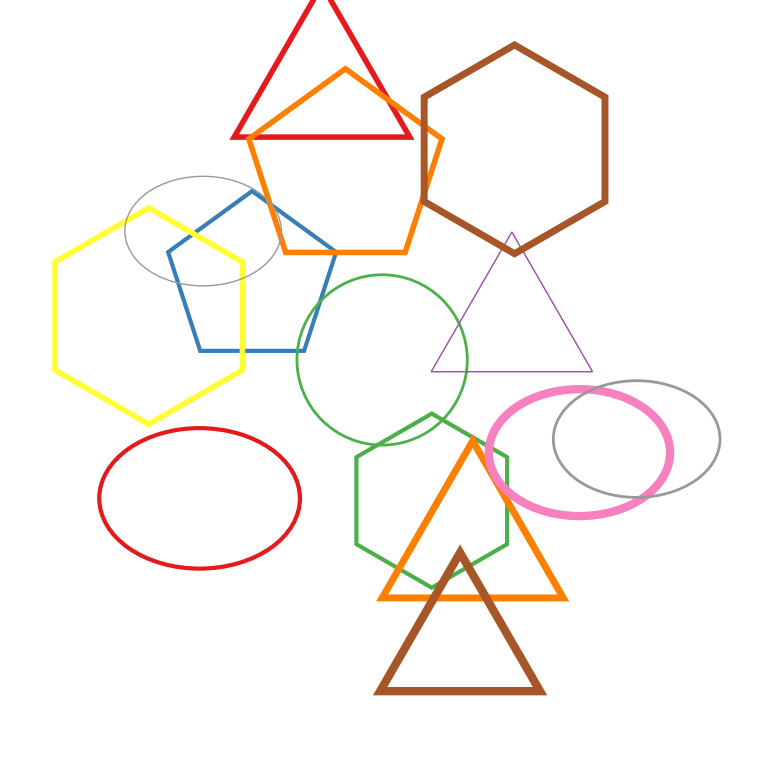[{"shape": "triangle", "thickness": 2, "radius": 0.66, "center": [0.418, 0.888]}, {"shape": "oval", "thickness": 1.5, "radius": 0.65, "center": [0.259, 0.353]}, {"shape": "pentagon", "thickness": 1.5, "radius": 0.57, "center": [0.327, 0.637]}, {"shape": "circle", "thickness": 1, "radius": 0.55, "center": [0.496, 0.533]}, {"shape": "hexagon", "thickness": 1.5, "radius": 0.57, "center": [0.561, 0.35]}, {"shape": "triangle", "thickness": 0.5, "radius": 0.6, "center": [0.665, 0.578]}, {"shape": "pentagon", "thickness": 2, "radius": 0.66, "center": [0.449, 0.779]}, {"shape": "triangle", "thickness": 2.5, "radius": 0.68, "center": [0.614, 0.291]}, {"shape": "hexagon", "thickness": 2, "radius": 0.7, "center": [0.193, 0.59]}, {"shape": "triangle", "thickness": 3, "radius": 0.6, "center": [0.598, 0.162]}, {"shape": "hexagon", "thickness": 2.5, "radius": 0.68, "center": [0.668, 0.806]}, {"shape": "oval", "thickness": 3, "radius": 0.59, "center": [0.753, 0.412]}, {"shape": "oval", "thickness": 0.5, "radius": 0.51, "center": [0.264, 0.7]}, {"shape": "oval", "thickness": 1, "radius": 0.54, "center": [0.827, 0.43]}]